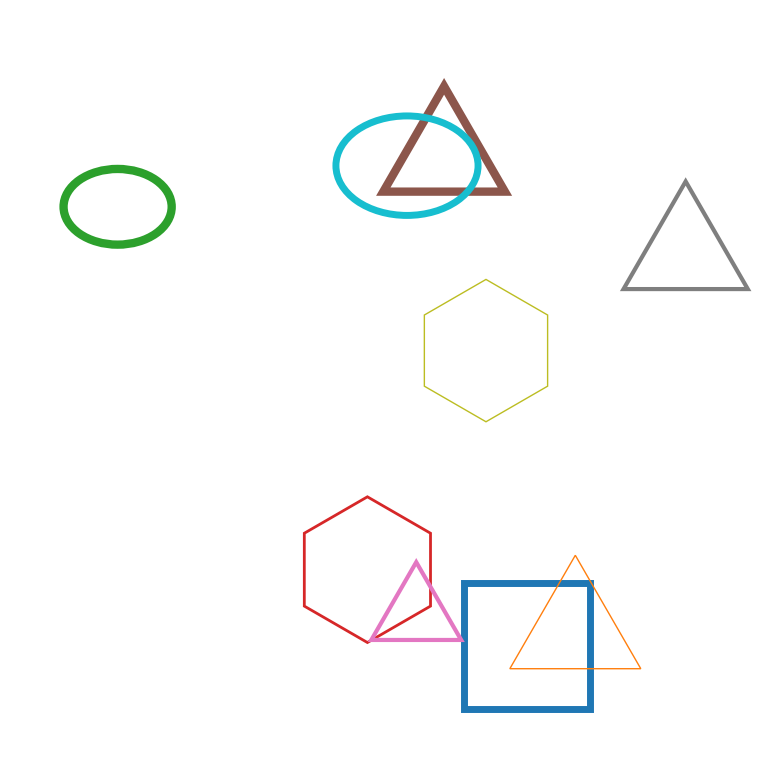[{"shape": "square", "thickness": 2.5, "radius": 0.41, "center": [0.685, 0.161]}, {"shape": "triangle", "thickness": 0.5, "radius": 0.49, "center": [0.747, 0.181]}, {"shape": "oval", "thickness": 3, "radius": 0.35, "center": [0.153, 0.731]}, {"shape": "hexagon", "thickness": 1, "radius": 0.47, "center": [0.477, 0.26]}, {"shape": "triangle", "thickness": 3, "radius": 0.46, "center": [0.577, 0.797]}, {"shape": "triangle", "thickness": 1.5, "radius": 0.34, "center": [0.541, 0.203]}, {"shape": "triangle", "thickness": 1.5, "radius": 0.47, "center": [0.89, 0.671]}, {"shape": "hexagon", "thickness": 0.5, "radius": 0.46, "center": [0.631, 0.545]}, {"shape": "oval", "thickness": 2.5, "radius": 0.46, "center": [0.529, 0.785]}]